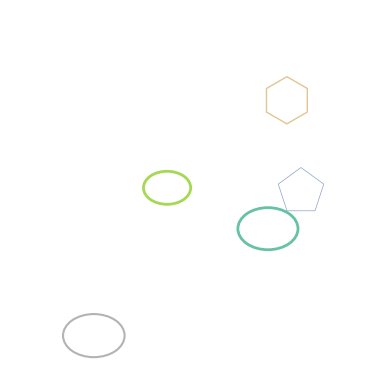[{"shape": "oval", "thickness": 2, "radius": 0.39, "center": [0.696, 0.406]}, {"shape": "pentagon", "thickness": 0.5, "radius": 0.31, "center": [0.782, 0.503]}, {"shape": "oval", "thickness": 2, "radius": 0.31, "center": [0.434, 0.512]}, {"shape": "hexagon", "thickness": 1, "radius": 0.31, "center": [0.745, 0.74]}, {"shape": "oval", "thickness": 1.5, "radius": 0.4, "center": [0.244, 0.128]}]